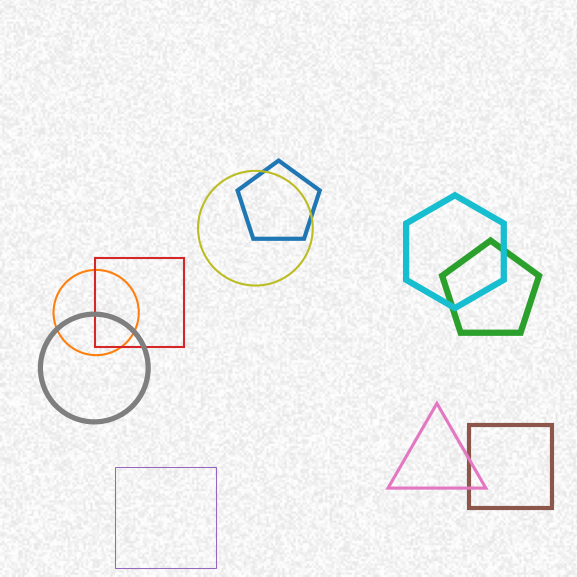[{"shape": "pentagon", "thickness": 2, "radius": 0.37, "center": [0.483, 0.646]}, {"shape": "circle", "thickness": 1, "radius": 0.37, "center": [0.167, 0.458]}, {"shape": "pentagon", "thickness": 3, "radius": 0.44, "center": [0.85, 0.494]}, {"shape": "square", "thickness": 1, "radius": 0.38, "center": [0.242, 0.475]}, {"shape": "square", "thickness": 0.5, "radius": 0.44, "center": [0.286, 0.104]}, {"shape": "square", "thickness": 2, "radius": 0.36, "center": [0.884, 0.191]}, {"shape": "triangle", "thickness": 1.5, "radius": 0.49, "center": [0.757, 0.203]}, {"shape": "circle", "thickness": 2.5, "radius": 0.47, "center": [0.163, 0.362]}, {"shape": "circle", "thickness": 1, "radius": 0.5, "center": [0.442, 0.604]}, {"shape": "hexagon", "thickness": 3, "radius": 0.49, "center": [0.788, 0.563]}]